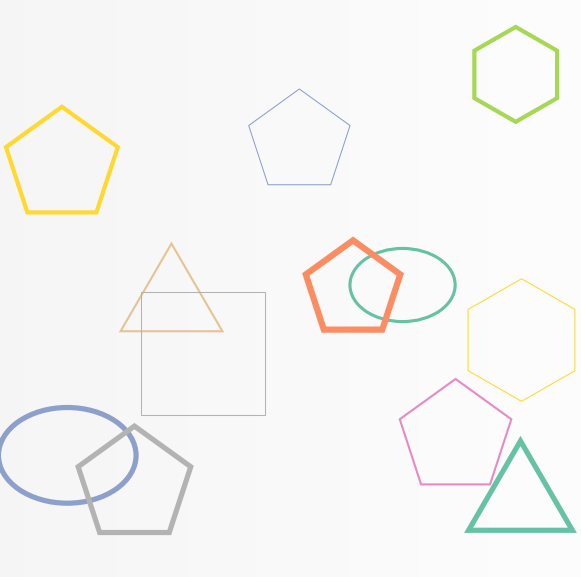[{"shape": "oval", "thickness": 1.5, "radius": 0.45, "center": [0.693, 0.506]}, {"shape": "triangle", "thickness": 2.5, "radius": 0.52, "center": [0.895, 0.132]}, {"shape": "pentagon", "thickness": 3, "radius": 0.43, "center": [0.607, 0.497]}, {"shape": "oval", "thickness": 2.5, "radius": 0.59, "center": [0.116, 0.211]}, {"shape": "pentagon", "thickness": 0.5, "radius": 0.46, "center": [0.515, 0.753]}, {"shape": "pentagon", "thickness": 1, "radius": 0.5, "center": [0.784, 0.242]}, {"shape": "hexagon", "thickness": 2, "radius": 0.41, "center": [0.887, 0.87]}, {"shape": "pentagon", "thickness": 2, "radius": 0.51, "center": [0.106, 0.713]}, {"shape": "hexagon", "thickness": 0.5, "radius": 0.53, "center": [0.897, 0.41]}, {"shape": "triangle", "thickness": 1, "radius": 0.51, "center": [0.295, 0.476]}, {"shape": "pentagon", "thickness": 2.5, "radius": 0.51, "center": [0.231, 0.159]}, {"shape": "square", "thickness": 0.5, "radius": 0.53, "center": [0.349, 0.386]}]